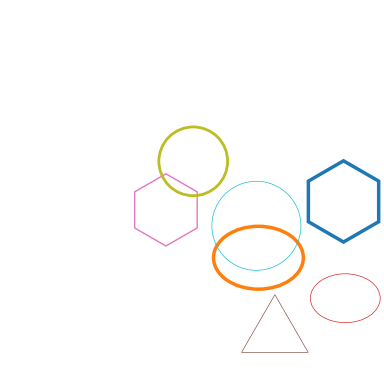[{"shape": "hexagon", "thickness": 2.5, "radius": 0.53, "center": [0.892, 0.477]}, {"shape": "oval", "thickness": 2.5, "radius": 0.58, "center": [0.671, 0.331]}, {"shape": "oval", "thickness": 0.5, "radius": 0.45, "center": [0.897, 0.225]}, {"shape": "triangle", "thickness": 0.5, "radius": 0.5, "center": [0.714, 0.135]}, {"shape": "hexagon", "thickness": 1, "radius": 0.47, "center": [0.431, 0.455]}, {"shape": "circle", "thickness": 2, "radius": 0.45, "center": [0.502, 0.581]}, {"shape": "circle", "thickness": 0.5, "radius": 0.58, "center": [0.666, 0.414]}]